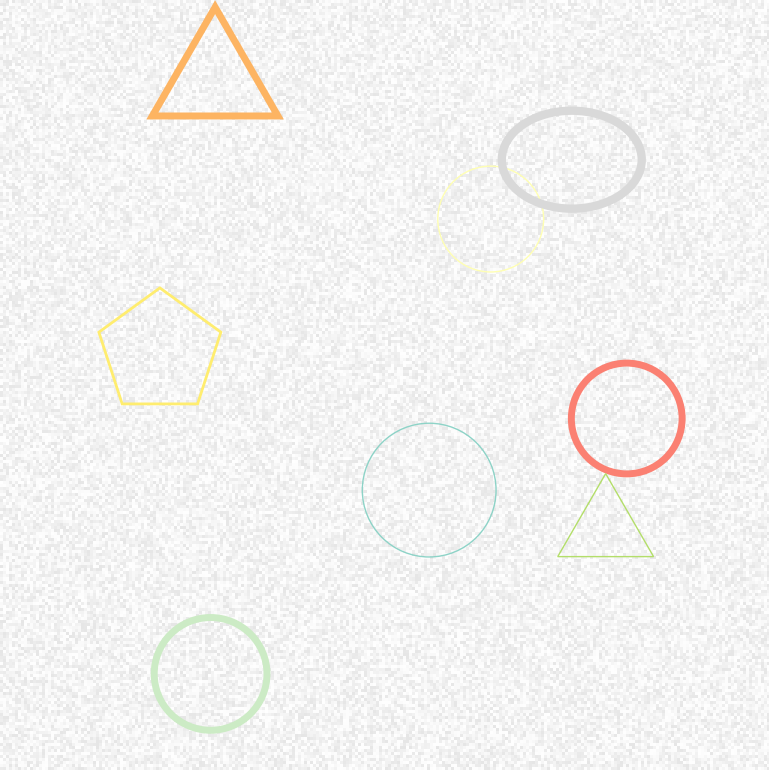[{"shape": "circle", "thickness": 0.5, "radius": 0.43, "center": [0.557, 0.364]}, {"shape": "circle", "thickness": 0.5, "radius": 0.34, "center": [0.637, 0.716]}, {"shape": "circle", "thickness": 2.5, "radius": 0.36, "center": [0.814, 0.457]}, {"shape": "triangle", "thickness": 2.5, "radius": 0.47, "center": [0.279, 0.896]}, {"shape": "triangle", "thickness": 0.5, "radius": 0.36, "center": [0.787, 0.313]}, {"shape": "oval", "thickness": 3, "radius": 0.45, "center": [0.743, 0.793]}, {"shape": "circle", "thickness": 2.5, "radius": 0.37, "center": [0.274, 0.125]}, {"shape": "pentagon", "thickness": 1, "radius": 0.42, "center": [0.208, 0.543]}]